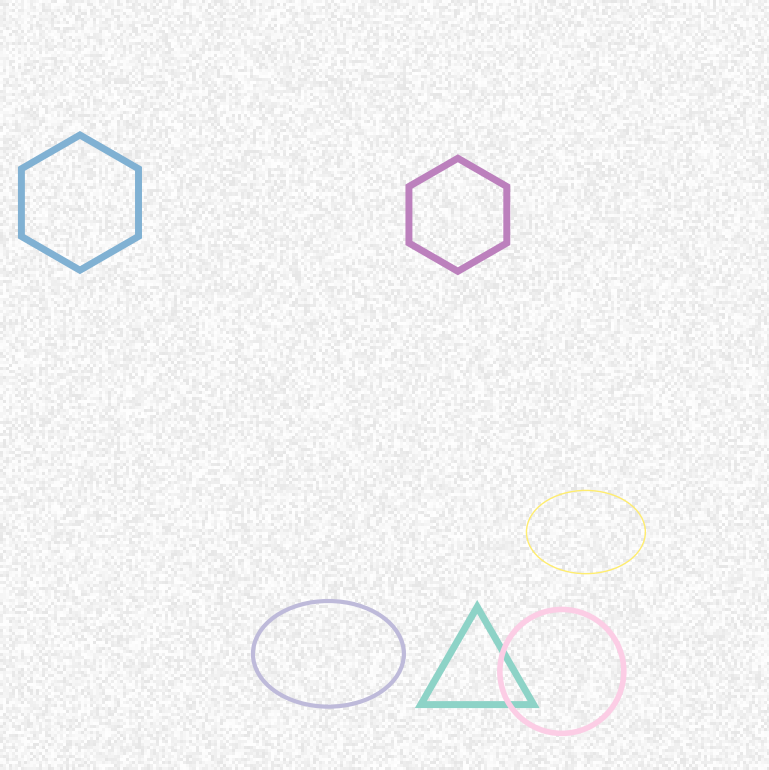[{"shape": "triangle", "thickness": 2.5, "radius": 0.42, "center": [0.62, 0.127]}, {"shape": "oval", "thickness": 1.5, "radius": 0.49, "center": [0.427, 0.151]}, {"shape": "hexagon", "thickness": 2.5, "radius": 0.44, "center": [0.104, 0.737]}, {"shape": "circle", "thickness": 2, "radius": 0.4, "center": [0.73, 0.128]}, {"shape": "hexagon", "thickness": 2.5, "radius": 0.37, "center": [0.595, 0.721]}, {"shape": "oval", "thickness": 0.5, "radius": 0.39, "center": [0.761, 0.309]}]